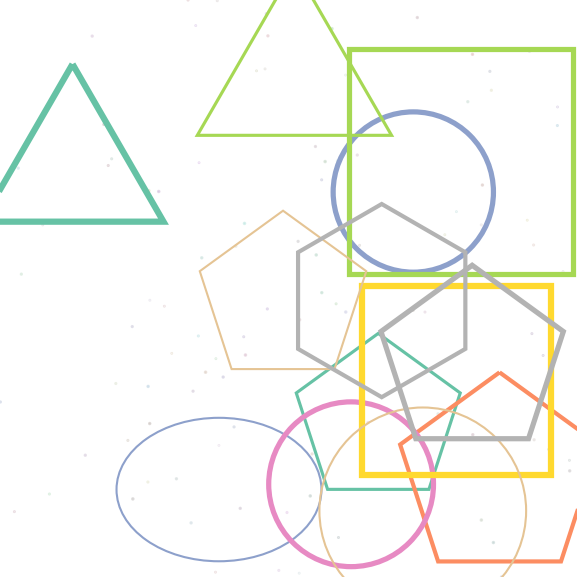[{"shape": "pentagon", "thickness": 1.5, "radius": 0.75, "center": [0.655, 0.273]}, {"shape": "triangle", "thickness": 3, "radius": 0.91, "center": [0.126, 0.706]}, {"shape": "pentagon", "thickness": 2, "radius": 0.9, "center": [0.865, 0.173]}, {"shape": "circle", "thickness": 2.5, "radius": 0.69, "center": [0.716, 0.667]}, {"shape": "oval", "thickness": 1, "radius": 0.89, "center": [0.379, 0.151]}, {"shape": "circle", "thickness": 2.5, "radius": 0.71, "center": [0.608, 0.161]}, {"shape": "square", "thickness": 2.5, "radius": 0.97, "center": [0.798, 0.719]}, {"shape": "triangle", "thickness": 1.5, "radius": 0.97, "center": [0.51, 0.862]}, {"shape": "square", "thickness": 3, "radius": 0.82, "center": [0.79, 0.34]}, {"shape": "pentagon", "thickness": 1, "radius": 0.76, "center": [0.49, 0.483]}, {"shape": "circle", "thickness": 1, "radius": 0.89, "center": [0.732, 0.115]}, {"shape": "hexagon", "thickness": 2, "radius": 0.84, "center": [0.661, 0.479]}, {"shape": "pentagon", "thickness": 2.5, "radius": 0.83, "center": [0.818, 0.374]}]